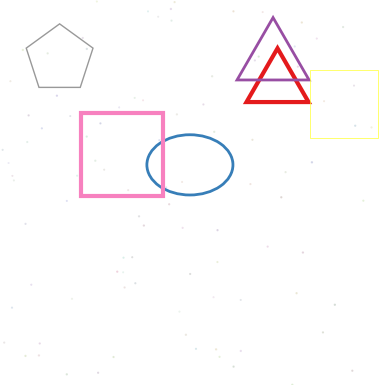[{"shape": "triangle", "thickness": 3, "radius": 0.47, "center": [0.721, 0.781]}, {"shape": "oval", "thickness": 2, "radius": 0.56, "center": [0.493, 0.572]}, {"shape": "triangle", "thickness": 2, "radius": 0.54, "center": [0.709, 0.846]}, {"shape": "square", "thickness": 0.5, "radius": 0.45, "center": [0.894, 0.73]}, {"shape": "square", "thickness": 3, "radius": 0.54, "center": [0.317, 0.599]}, {"shape": "pentagon", "thickness": 1, "radius": 0.46, "center": [0.155, 0.847]}]